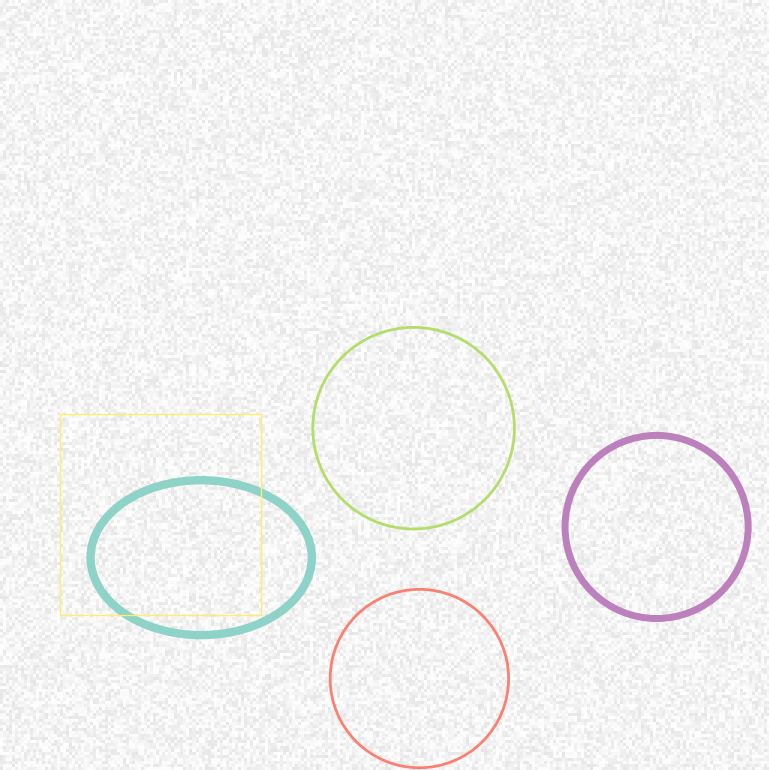[{"shape": "oval", "thickness": 3, "radius": 0.72, "center": [0.261, 0.276]}, {"shape": "circle", "thickness": 1, "radius": 0.58, "center": [0.545, 0.119]}, {"shape": "circle", "thickness": 1, "radius": 0.65, "center": [0.537, 0.444]}, {"shape": "circle", "thickness": 2.5, "radius": 0.59, "center": [0.853, 0.316]}, {"shape": "square", "thickness": 0.5, "radius": 0.65, "center": [0.209, 0.332]}]